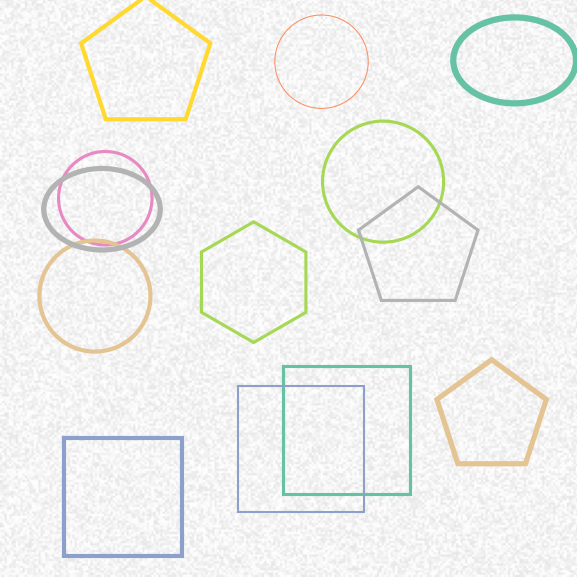[{"shape": "oval", "thickness": 3, "radius": 0.53, "center": [0.891, 0.895]}, {"shape": "square", "thickness": 1.5, "radius": 0.55, "center": [0.6, 0.255]}, {"shape": "circle", "thickness": 0.5, "radius": 0.4, "center": [0.557, 0.892]}, {"shape": "square", "thickness": 2, "radius": 0.51, "center": [0.213, 0.138]}, {"shape": "square", "thickness": 1, "radius": 0.55, "center": [0.521, 0.221]}, {"shape": "circle", "thickness": 1.5, "radius": 0.4, "center": [0.182, 0.656]}, {"shape": "circle", "thickness": 1.5, "radius": 0.52, "center": [0.663, 0.685]}, {"shape": "hexagon", "thickness": 1.5, "radius": 0.52, "center": [0.439, 0.511]}, {"shape": "pentagon", "thickness": 2, "radius": 0.59, "center": [0.252, 0.888]}, {"shape": "circle", "thickness": 2, "radius": 0.48, "center": [0.164, 0.486]}, {"shape": "pentagon", "thickness": 2.5, "radius": 0.5, "center": [0.851, 0.277]}, {"shape": "oval", "thickness": 2.5, "radius": 0.5, "center": [0.177, 0.637]}, {"shape": "pentagon", "thickness": 1.5, "radius": 0.54, "center": [0.724, 0.567]}]